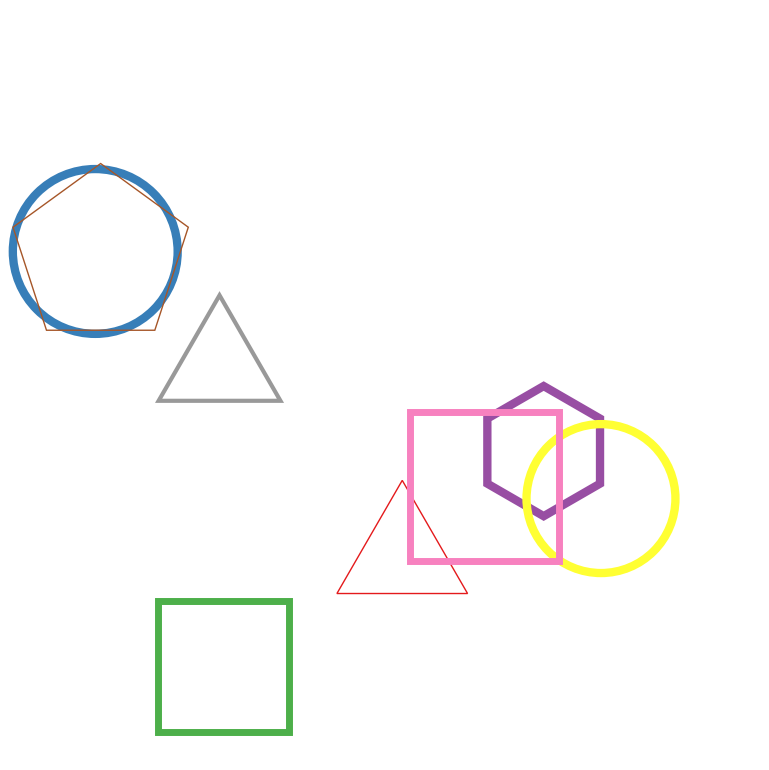[{"shape": "triangle", "thickness": 0.5, "radius": 0.49, "center": [0.522, 0.278]}, {"shape": "circle", "thickness": 3, "radius": 0.54, "center": [0.124, 0.673]}, {"shape": "square", "thickness": 2.5, "radius": 0.43, "center": [0.291, 0.135]}, {"shape": "hexagon", "thickness": 3, "radius": 0.42, "center": [0.706, 0.414]}, {"shape": "circle", "thickness": 3, "radius": 0.48, "center": [0.78, 0.352]}, {"shape": "pentagon", "thickness": 0.5, "radius": 0.6, "center": [0.131, 0.668]}, {"shape": "square", "thickness": 2.5, "radius": 0.48, "center": [0.63, 0.368]}, {"shape": "triangle", "thickness": 1.5, "radius": 0.46, "center": [0.285, 0.525]}]